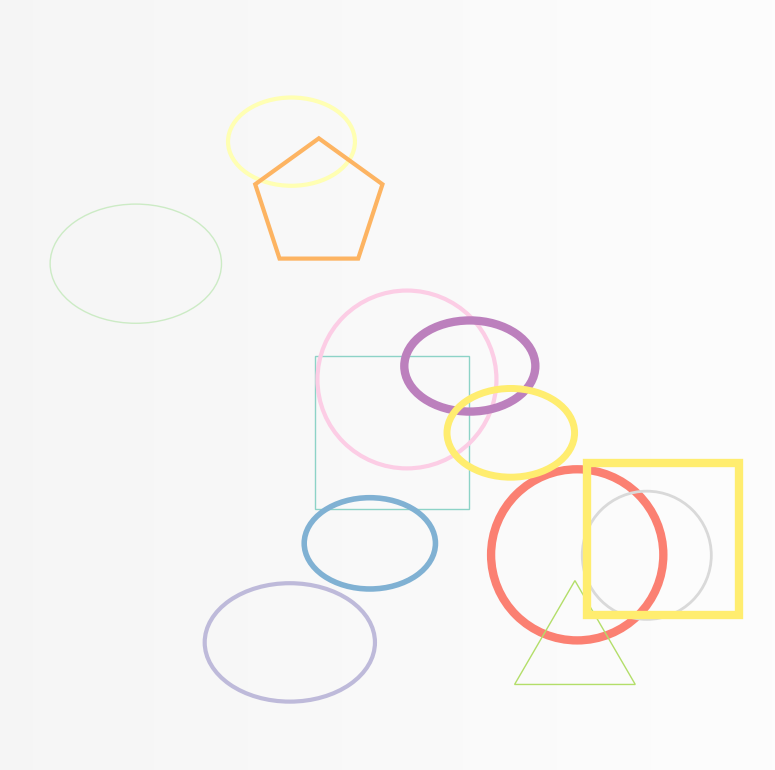[{"shape": "square", "thickness": 0.5, "radius": 0.5, "center": [0.506, 0.439]}, {"shape": "oval", "thickness": 1.5, "radius": 0.41, "center": [0.376, 0.816]}, {"shape": "oval", "thickness": 1.5, "radius": 0.55, "center": [0.374, 0.166]}, {"shape": "circle", "thickness": 3, "radius": 0.56, "center": [0.745, 0.279]}, {"shape": "oval", "thickness": 2, "radius": 0.42, "center": [0.477, 0.294]}, {"shape": "pentagon", "thickness": 1.5, "radius": 0.43, "center": [0.411, 0.734]}, {"shape": "triangle", "thickness": 0.5, "radius": 0.45, "center": [0.742, 0.156]}, {"shape": "circle", "thickness": 1.5, "radius": 0.58, "center": [0.525, 0.507]}, {"shape": "circle", "thickness": 1, "radius": 0.42, "center": [0.835, 0.279]}, {"shape": "oval", "thickness": 3, "radius": 0.42, "center": [0.606, 0.525]}, {"shape": "oval", "thickness": 0.5, "radius": 0.55, "center": [0.175, 0.658]}, {"shape": "oval", "thickness": 2.5, "radius": 0.41, "center": [0.659, 0.438]}, {"shape": "square", "thickness": 3, "radius": 0.49, "center": [0.856, 0.3]}]